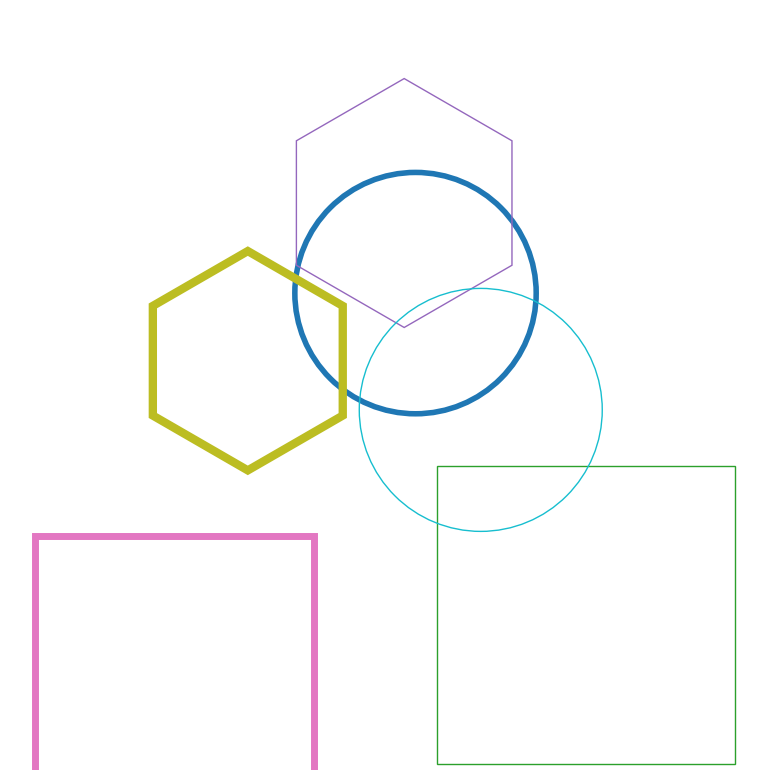[{"shape": "circle", "thickness": 2, "radius": 0.78, "center": [0.54, 0.619]}, {"shape": "square", "thickness": 0.5, "radius": 0.97, "center": [0.762, 0.201]}, {"shape": "hexagon", "thickness": 0.5, "radius": 0.81, "center": [0.525, 0.736]}, {"shape": "square", "thickness": 2.5, "radius": 0.91, "center": [0.226, 0.122]}, {"shape": "hexagon", "thickness": 3, "radius": 0.71, "center": [0.322, 0.532]}, {"shape": "circle", "thickness": 0.5, "radius": 0.79, "center": [0.624, 0.468]}]